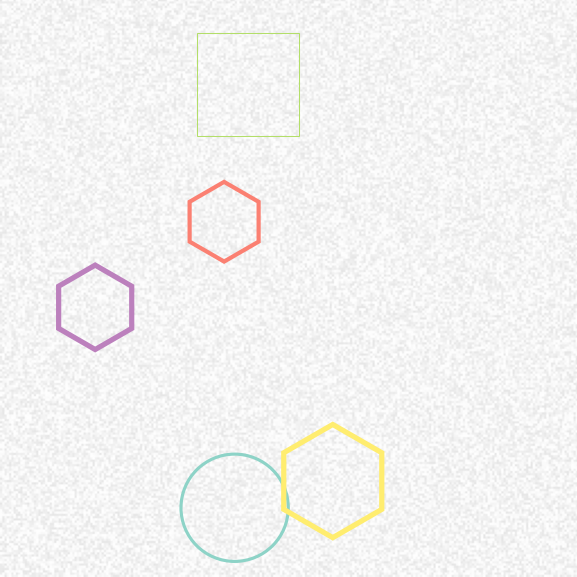[{"shape": "circle", "thickness": 1.5, "radius": 0.46, "center": [0.406, 0.12]}, {"shape": "hexagon", "thickness": 2, "radius": 0.34, "center": [0.388, 0.615]}, {"shape": "square", "thickness": 0.5, "radius": 0.44, "center": [0.43, 0.853]}, {"shape": "hexagon", "thickness": 2.5, "radius": 0.37, "center": [0.165, 0.467]}, {"shape": "hexagon", "thickness": 2.5, "radius": 0.49, "center": [0.576, 0.166]}]